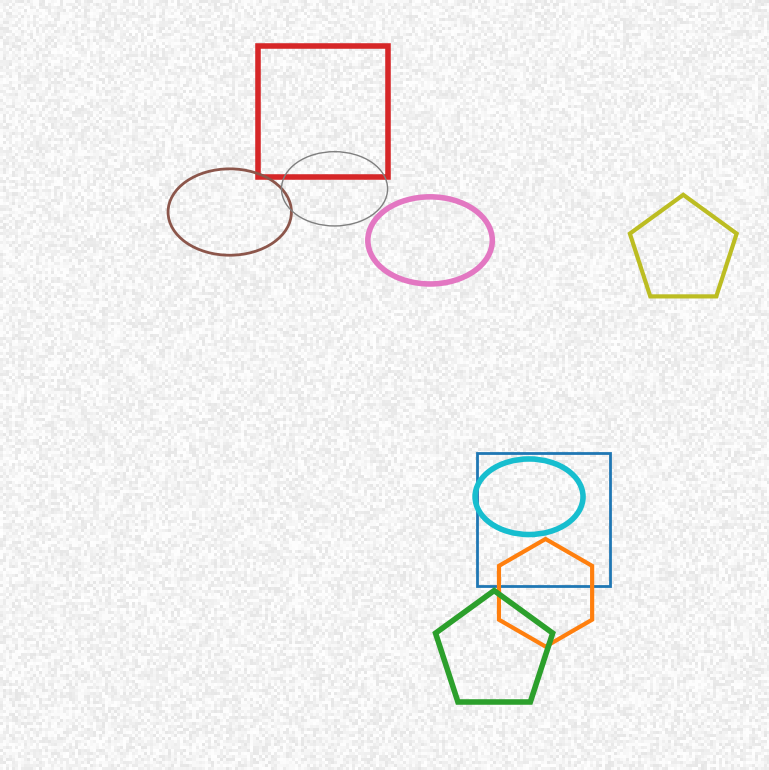[{"shape": "square", "thickness": 1, "radius": 0.43, "center": [0.706, 0.325]}, {"shape": "hexagon", "thickness": 1.5, "radius": 0.35, "center": [0.709, 0.23]}, {"shape": "pentagon", "thickness": 2, "radius": 0.4, "center": [0.642, 0.153]}, {"shape": "square", "thickness": 2, "radius": 0.42, "center": [0.42, 0.855]}, {"shape": "oval", "thickness": 1, "radius": 0.4, "center": [0.298, 0.725]}, {"shape": "oval", "thickness": 2, "radius": 0.4, "center": [0.559, 0.688]}, {"shape": "oval", "thickness": 0.5, "radius": 0.34, "center": [0.434, 0.755]}, {"shape": "pentagon", "thickness": 1.5, "radius": 0.36, "center": [0.887, 0.674]}, {"shape": "oval", "thickness": 2, "radius": 0.35, "center": [0.687, 0.355]}]